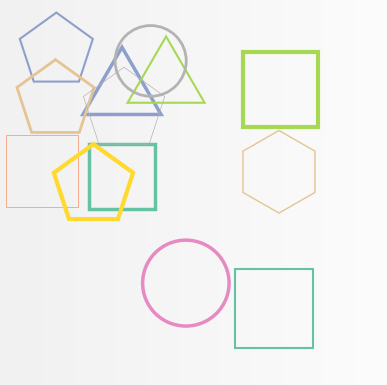[{"shape": "square", "thickness": 2.5, "radius": 0.43, "center": [0.316, 0.541]}, {"shape": "square", "thickness": 1.5, "radius": 0.51, "center": [0.707, 0.198]}, {"shape": "square", "thickness": 0.5, "radius": 0.46, "center": [0.109, 0.556]}, {"shape": "pentagon", "thickness": 1.5, "radius": 0.5, "center": [0.145, 0.868]}, {"shape": "triangle", "thickness": 2.5, "radius": 0.58, "center": [0.315, 0.761]}, {"shape": "circle", "thickness": 2.5, "radius": 0.56, "center": [0.48, 0.265]}, {"shape": "square", "thickness": 3, "radius": 0.49, "center": [0.723, 0.769]}, {"shape": "triangle", "thickness": 1.5, "radius": 0.57, "center": [0.429, 0.79]}, {"shape": "pentagon", "thickness": 3, "radius": 0.54, "center": [0.241, 0.518]}, {"shape": "pentagon", "thickness": 2, "radius": 0.52, "center": [0.143, 0.741]}, {"shape": "hexagon", "thickness": 1, "radius": 0.54, "center": [0.72, 0.554]}, {"shape": "circle", "thickness": 2, "radius": 0.46, "center": [0.389, 0.842]}, {"shape": "pentagon", "thickness": 0.5, "radius": 0.55, "center": [0.32, 0.715]}]